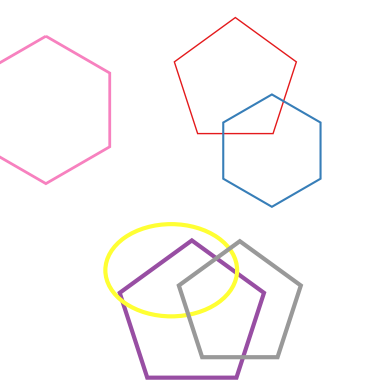[{"shape": "pentagon", "thickness": 1, "radius": 0.83, "center": [0.611, 0.788]}, {"shape": "hexagon", "thickness": 1.5, "radius": 0.73, "center": [0.706, 0.609]}, {"shape": "pentagon", "thickness": 3, "radius": 0.99, "center": [0.498, 0.178]}, {"shape": "oval", "thickness": 3, "radius": 0.86, "center": [0.445, 0.298]}, {"shape": "hexagon", "thickness": 2, "radius": 0.96, "center": [0.119, 0.715]}, {"shape": "pentagon", "thickness": 3, "radius": 0.83, "center": [0.623, 0.207]}]